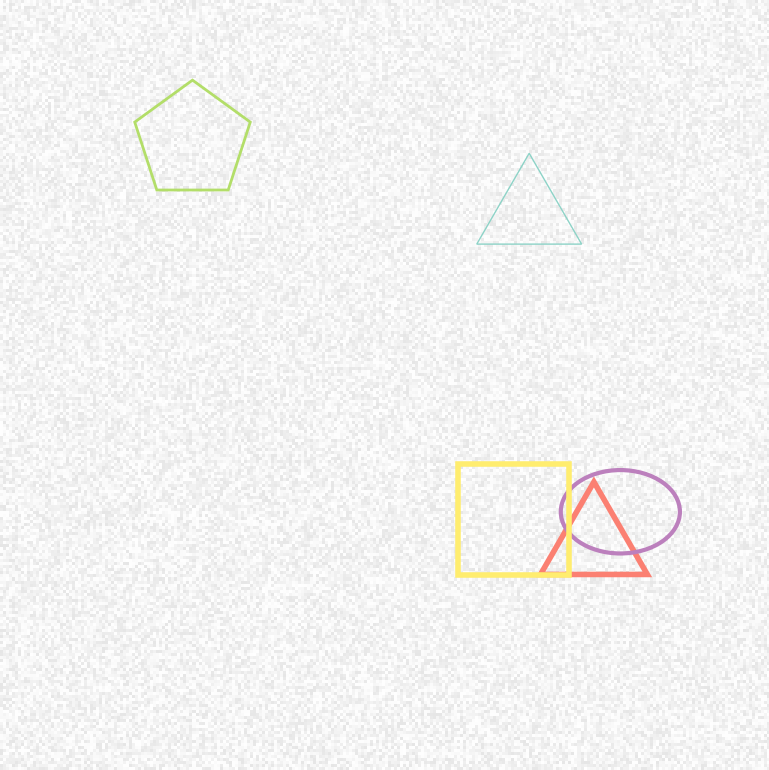[{"shape": "triangle", "thickness": 0.5, "radius": 0.39, "center": [0.687, 0.722]}, {"shape": "triangle", "thickness": 2, "radius": 0.4, "center": [0.771, 0.294]}, {"shape": "pentagon", "thickness": 1, "radius": 0.39, "center": [0.25, 0.817]}, {"shape": "oval", "thickness": 1.5, "radius": 0.39, "center": [0.806, 0.335]}, {"shape": "square", "thickness": 2, "radius": 0.36, "center": [0.667, 0.326]}]